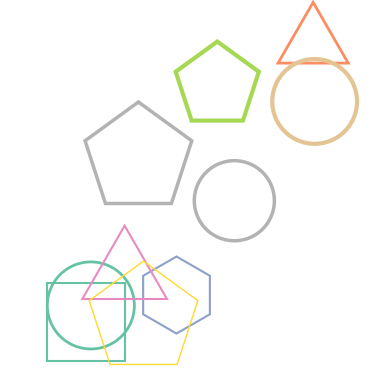[{"shape": "circle", "thickness": 2, "radius": 0.57, "center": [0.236, 0.207]}, {"shape": "square", "thickness": 1.5, "radius": 0.5, "center": [0.223, 0.164]}, {"shape": "triangle", "thickness": 2, "radius": 0.53, "center": [0.813, 0.889]}, {"shape": "hexagon", "thickness": 1.5, "radius": 0.5, "center": [0.458, 0.234]}, {"shape": "triangle", "thickness": 1.5, "radius": 0.63, "center": [0.324, 0.287]}, {"shape": "pentagon", "thickness": 3, "radius": 0.57, "center": [0.564, 0.779]}, {"shape": "pentagon", "thickness": 1, "radius": 0.74, "center": [0.373, 0.173]}, {"shape": "circle", "thickness": 3, "radius": 0.55, "center": [0.817, 0.737]}, {"shape": "pentagon", "thickness": 2.5, "radius": 0.73, "center": [0.36, 0.589]}, {"shape": "circle", "thickness": 2.5, "radius": 0.52, "center": [0.609, 0.479]}]